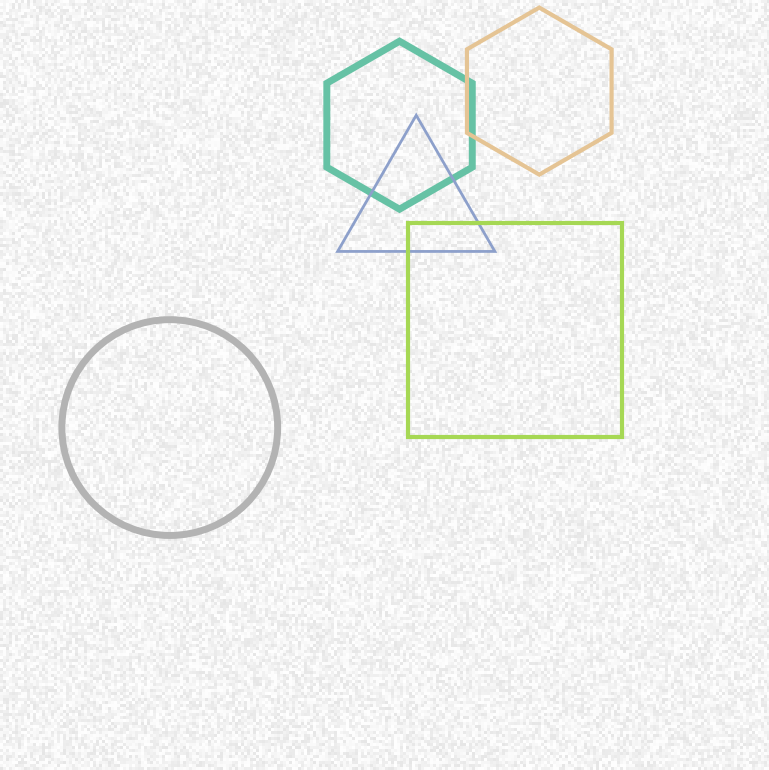[{"shape": "hexagon", "thickness": 2.5, "radius": 0.55, "center": [0.519, 0.837]}, {"shape": "triangle", "thickness": 1, "radius": 0.59, "center": [0.541, 0.732]}, {"shape": "square", "thickness": 1.5, "radius": 0.7, "center": [0.669, 0.572]}, {"shape": "hexagon", "thickness": 1.5, "radius": 0.54, "center": [0.7, 0.882]}, {"shape": "circle", "thickness": 2.5, "radius": 0.7, "center": [0.22, 0.445]}]